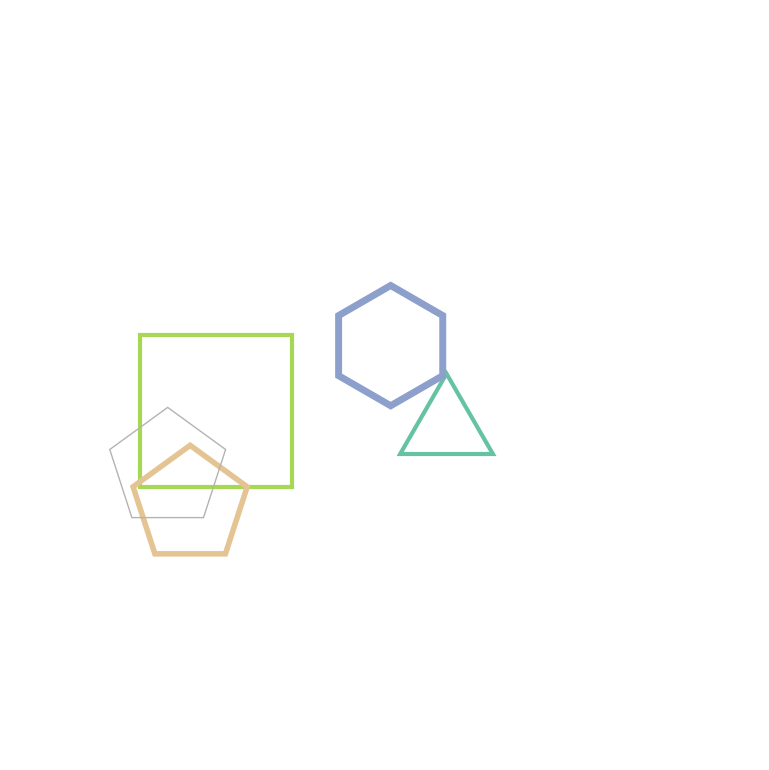[{"shape": "triangle", "thickness": 1.5, "radius": 0.35, "center": [0.58, 0.445]}, {"shape": "hexagon", "thickness": 2.5, "radius": 0.39, "center": [0.507, 0.551]}, {"shape": "square", "thickness": 1.5, "radius": 0.49, "center": [0.28, 0.466]}, {"shape": "pentagon", "thickness": 2, "radius": 0.39, "center": [0.247, 0.344]}, {"shape": "pentagon", "thickness": 0.5, "radius": 0.4, "center": [0.218, 0.392]}]